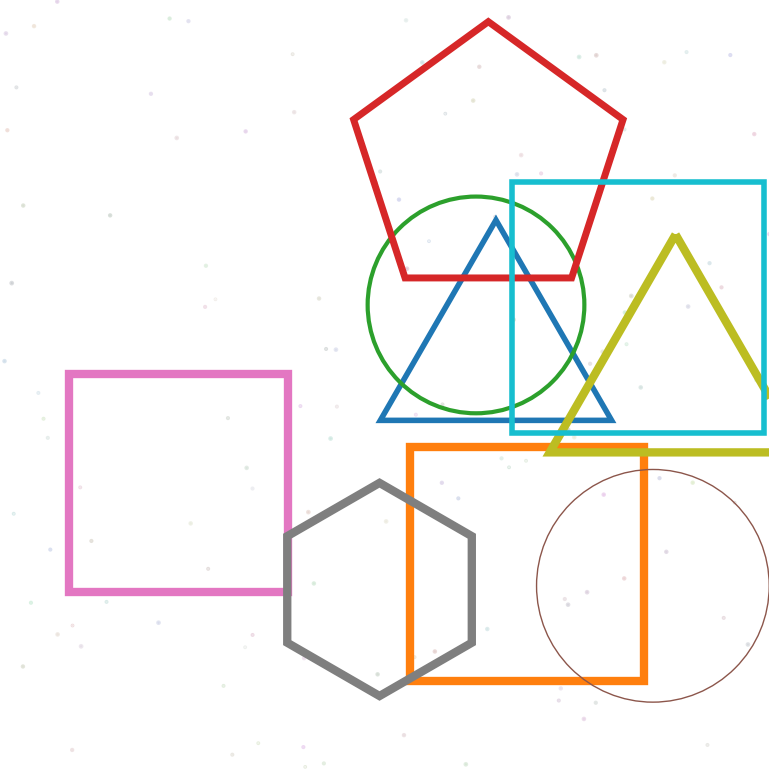[{"shape": "triangle", "thickness": 2, "radius": 0.87, "center": [0.644, 0.541]}, {"shape": "square", "thickness": 3, "radius": 0.76, "center": [0.684, 0.268]}, {"shape": "circle", "thickness": 1.5, "radius": 0.7, "center": [0.618, 0.604]}, {"shape": "pentagon", "thickness": 2.5, "radius": 0.92, "center": [0.634, 0.788]}, {"shape": "circle", "thickness": 0.5, "radius": 0.76, "center": [0.848, 0.239]}, {"shape": "square", "thickness": 3, "radius": 0.71, "center": [0.232, 0.373]}, {"shape": "hexagon", "thickness": 3, "radius": 0.69, "center": [0.493, 0.234]}, {"shape": "triangle", "thickness": 3, "radius": 0.94, "center": [0.877, 0.507]}, {"shape": "square", "thickness": 2, "radius": 0.82, "center": [0.829, 0.601]}]